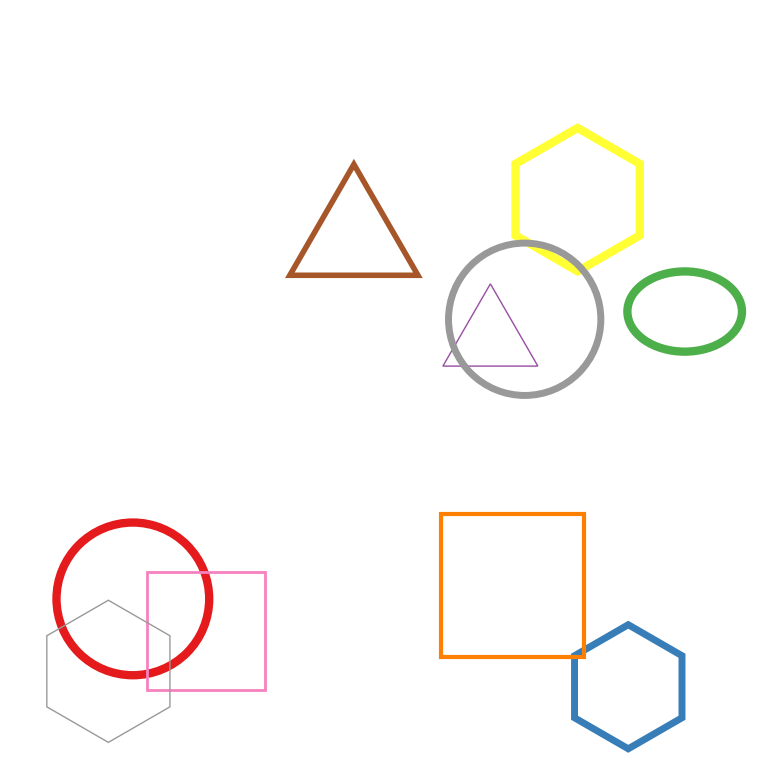[{"shape": "circle", "thickness": 3, "radius": 0.5, "center": [0.173, 0.222]}, {"shape": "hexagon", "thickness": 2.5, "radius": 0.4, "center": [0.816, 0.108]}, {"shape": "oval", "thickness": 3, "radius": 0.37, "center": [0.889, 0.595]}, {"shape": "triangle", "thickness": 0.5, "radius": 0.36, "center": [0.637, 0.56]}, {"shape": "square", "thickness": 1.5, "radius": 0.47, "center": [0.666, 0.24]}, {"shape": "hexagon", "thickness": 3, "radius": 0.47, "center": [0.75, 0.741]}, {"shape": "triangle", "thickness": 2, "radius": 0.48, "center": [0.46, 0.691]}, {"shape": "square", "thickness": 1, "radius": 0.38, "center": [0.267, 0.181]}, {"shape": "hexagon", "thickness": 0.5, "radius": 0.46, "center": [0.141, 0.128]}, {"shape": "circle", "thickness": 2.5, "radius": 0.49, "center": [0.681, 0.585]}]